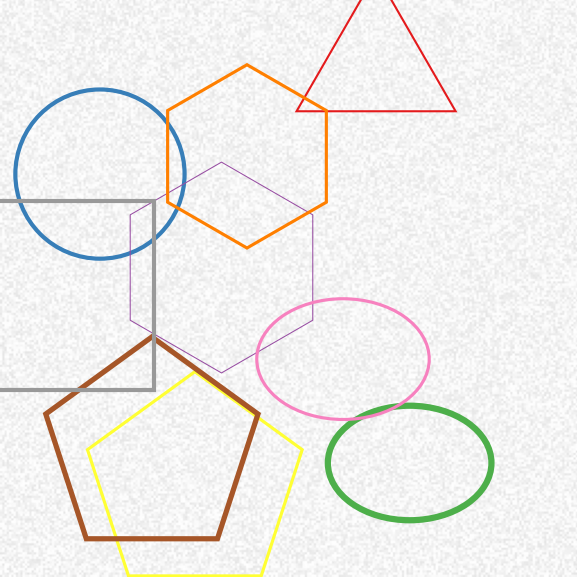[{"shape": "triangle", "thickness": 1, "radius": 0.8, "center": [0.651, 0.886]}, {"shape": "circle", "thickness": 2, "radius": 0.73, "center": [0.173, 0.698]}, {"shape": "oval", "thickness": 3, "radius": 0.71, "center": [0.709, 0.197]}, {"shape": "hexagon", "thickness": 0.5, "radius": 0.91, "center": [0.384, 0.536]}, {"shape": "hexagon", "thickness": 1.5, "radius": 0.79, "center": [0.428, 0.728]}, {"shape": "pentagon", "thickness": 1.5, "radius": 0.98, "center": [0.337, 0.16]}, {"shape": "pentagon", "thickness": 2.5, "radius": 0.97, "center": [0.263, 0.223]}, {"shape": "oval", "thickness": 1.5, "radius": 0.75, "center": [0.594, 0.377]}, {"shape": "square", "thickness": 2, "radius": 0.82, "center": [0.104, 0.488]}]